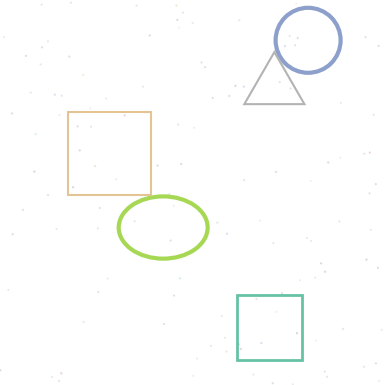[{"shape": "square", "thickness": 2, "radius": 0.42, "center": [0.7, 0.149]}, {"shape": "circle", "thickness": 3, "radius": 0.42, "center": [0.8, 0.895]}, {"shape": "oval", "thickness": 3, "radius": 0.58, "center": [0.424, 0.409]}, {"shape": "square", "thickness": 1.5, "radius": 0.54, "center": [0.284, 0.602]}, {"shape": "triangle", "thickness": 1.5, "radius": 0.45, "center": [0.713, 0.775]}]